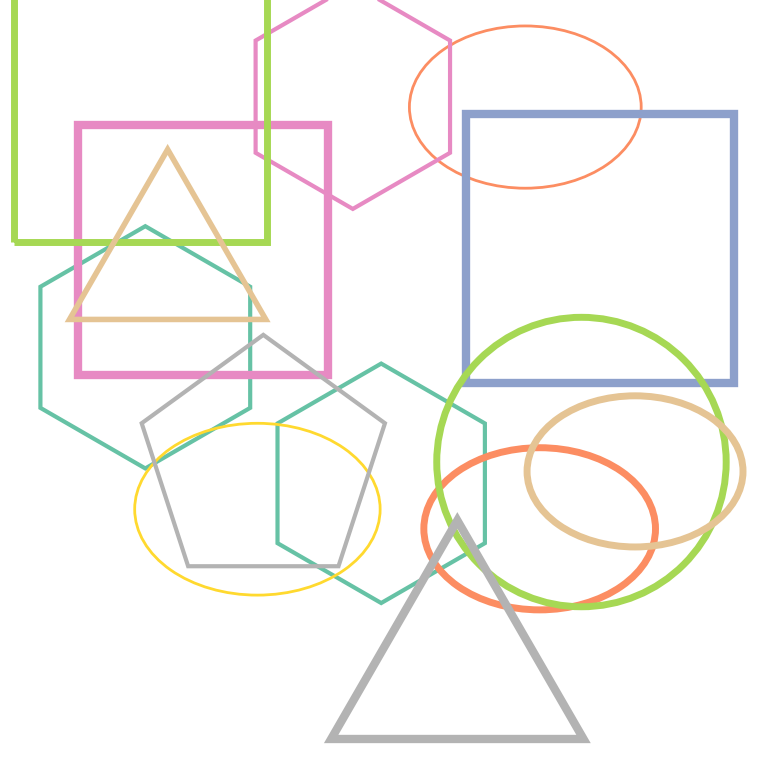[{"shape": "hexagon", "thickness": 1.5, "radius": 0.79, "center": [0.189, 0.549]}, {"shape": "hexagon", "thickness": 1.5, "radius": 0.78, "center": [0.495, 0.372]}, {"shape": "oval", "thickness": 2.5, "radius": 0.75, "center": [0.701, 0.313]}, {"shape": "oval", "thickness": 1, "radius": 0.75, "center": [0.682, 0.861]}, {"shape": "square", "thickness": 3, "radius": 0.87, "center": [0.779, 0.677]}, {"shape": "hexagon", "thickness": 1.5, "radius": 0.73, "center": [0.458, 0.874]}, {"shape": "square", "thickness": 3, "radius": 0.81, "center": [0.263, 0.675]}, {"shape": "circle", "thickness": 2.5, "radius": 0.94, "center": [0.755, 0.4]}, {"shape": "square", "thickness": 2.5, "radius": 0.82, "center": [0.182, 0.85]}, {"shape": "oval", "thickness": 1, "radius": 0.8, "center": [0.334, 0.339]}, {"shape": "oval", "thickness": 2.5, "radius": 0.7, "center": [0.825, 0.388]}, {"shape": "triangle", "thickness": 2, "radius": 0.74, "center": [0.218, 0.659]}, {"shape": "triangle", "thickness": 3, "radius": 0.95, "center": [0.594, 0.135]}, {"shape": "pentagon", "thickness": 1.5, "radius": 0.83, "center": [0.342, 0.399]}]